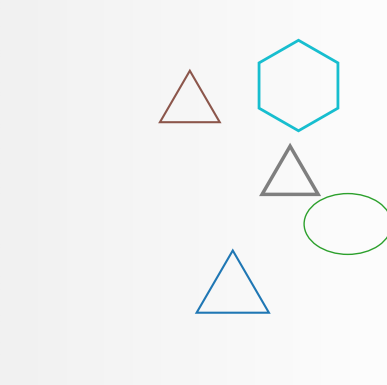[{"shape": "triangle", "thickness": 1.5, "radius": 0.54, "center": [0.601, 0.242]}, {"shape": "oval", "thickness": 1, "radius": 0.56, "center": [0.898, 0.418]}, {"shape": "triangle", "thickness": 1.5, "radius": 0.45, "center": [0.49, 0.727]}, {"shape": "triangle", "thickness": 2.5, "radius": 0.42, "center": [0.749, 0.537]}, {"shape": "hexagon", "thickness": 2, "radius": 0.59, "center": [0.77, 0.778]}]